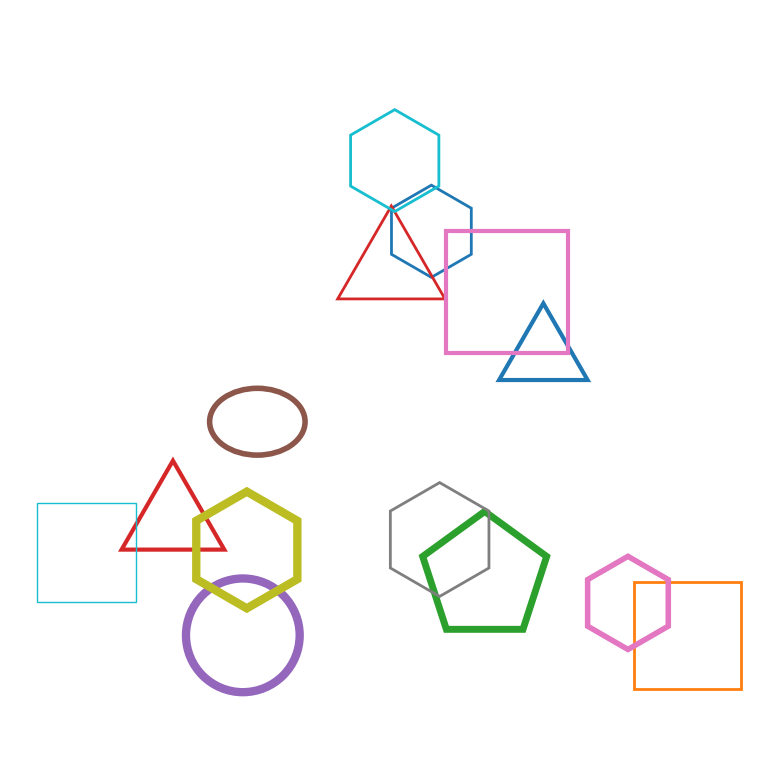[{"shape": "triangle", "thickness": 1.5, "radius": 0.33, "center": [0.706, 0.54]}, {"shape": "hexagon", "thickness": 1, "radius": 0.3, "center": [0.56, 0.7]}, {"shape": "square", "thickness": 1, "radius": 0.35, "center": [0.893, 0.175]}, {"shape": "pentagon", "thickness": 2.5, "radius": 0.42, "center": [0.629, 0.251]}, {"shape": "triangle", "thickness": 1, "radius": 0.4, "center": [0.508, 0.652]}, {"shape": "triangle", "thickness": 1.5, "radius": 0.39, "center": [0.225, 0.325]}, {"shape": "circle", "thickness": 3, "radius": 0.37, "center": [0.315, 0.175]}, {"shape": "oval", "thickness": 2, "radius": 0.31, "center": [0.334, 0.452]}, {"shape": "hexagon", "thickness": 2, "radius": 0.3, "center": [0.816, 0.217]}, {"shape": "square", "thickness": 1.5, "radius": 0.4, "center": [0.658, 0.621]}, {"shape": "hexagon", "thickness": 1, "radius": 0.37, "center": [0.571, 0.299]}, {"shape": "hexagon", "thickness": 3, "radius": 0.38, "center": [0.321, 0.286]}, {"shape": "square", "thickness": 0.5, "radius": 0.32, "center": [0.113, 0.282]}, {"shape": "hexagon", "thickness": 1, "radius": 0.33, "center": [0.513, 0.791]}]